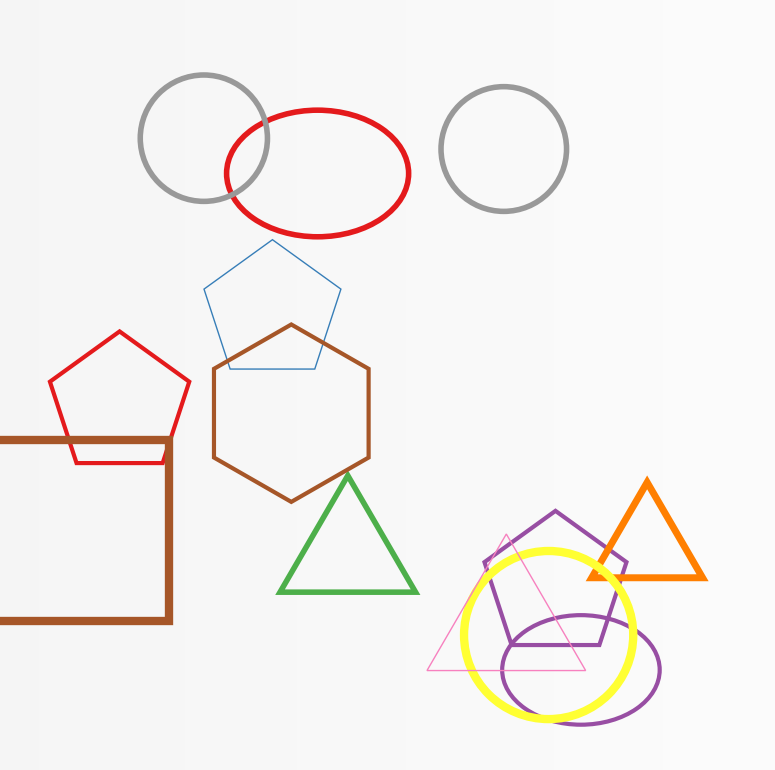[{"shape": "oval", "thickness": 2, "radius": 0.59, "center": [0.41, 0.775]}, {"shape": "pentagon", "thickness": 1.5, "radius": 0.47, "center": [0.154, 0.475]}, {"shape": "pentagon", "thickness": 0.5, "radius": 0.46, "center": [0.352, 0.596]}, {"shape": "triangle", "thickness": 2, "radius": 0.5, "center": [0.449, 0.281]}, {"shape": "oval", "thickness": 1.5, "radius": 0.51, "center": [0.75, 0.13]}, {"shape": "pentagon", "thickness": 1.5, "radius": 0.48, "center": [0.717, 0.24]}, {"shape": "triangle", "thickness": 2.5, "radius": 0.41, "center": [0.835, 0.291]}, {"shape": "circle", "thickness": 3, "radius": 0.55, "center": [0.708, 0.175]}, {"shape": "hexagon", "thickness": 1.5, "radius": 0.58, "center": [0.376, 0.463]}, {"shape": "square", "thickness": 3, "radius": 0.59, "center": [0.101, 0.311]}, {"shape": "triangle", "thickness": 0.5, "radius": 0.59, "center": [0.653, 0.188]}, {"shape": "circle", "thickness": 2, "radius": 0.41, "center": [0.263, 0.821]}, {"shape": "circle", "thickness": 2, "radius": 0.4, "center": [0.65, 0.806]}]